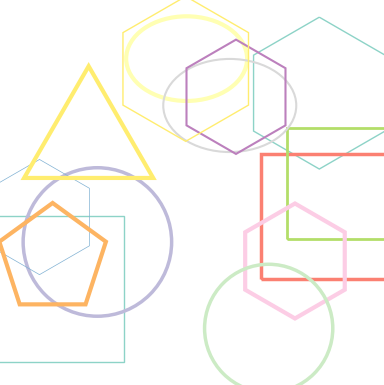[{"shape": "hexagon", "thickness": 1, "radius": 0.99, "center": [0.829, 0.758]}, {"shape": "square", "thickness": 1, "radius": 0.95, "center": [0.132, 0.25]}, {"shape": "oval", "thickness": 3, "radius": 0.79, "center": [0.485, 0.848]}, {"shape": "circle", "thickness": 2.5, "radius": 0.96, "center": [0.253, 0.371]}, {"shape": "square", "thickness": 2.5, "radius": 0.81, "center": [0.841, 0.438]}, {"shape": "hexagon", "thickness": 0.5, "radius": 0.75, "center": [0.103, 0.436]}, {"shape": "pentagon", "thickness": 3, "radius": 0.73, "center": [0.137, 0.327]}, {"shape": "square", "thickness": 2, "radius": 0.72, "center": [0.89, 0.524]}, {"shape": "hexagon", "thickness": 3, "radius": 0.75, "center": [0.766, 0.322]}, {"shape": "oval", "thickness": 1.5, "radius": 0.86, "center": [0.597, 0.726]}, {"shape": "hexagon", "thickness": 1.5, "radius": 0.74, "center": [0.613, 0.749]}, {"shape": "circle", "thickness": 2.5, "radius": 0.83, "center": [0.698, 0.147]}, {"shape": "hexagon", "thickness": 1, "radius": 0.94, "center": [0.482, 0.821]}, {"shape": "triangle", "thickness": 3, "radius": 0.97, "center": [0.23, 0.635]}]